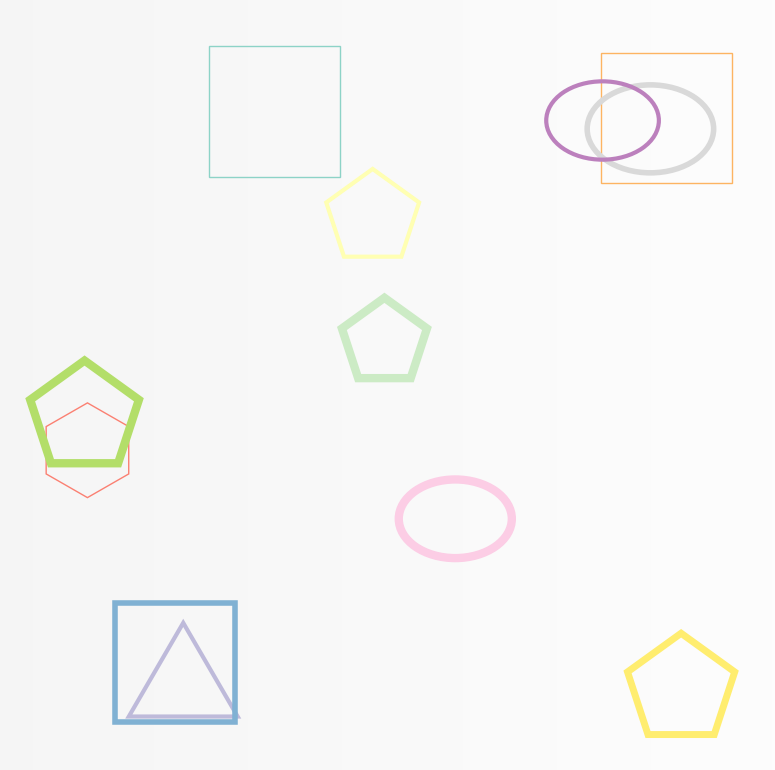[{"shape": "square", "thickness": 0.5, "radius": 0.42, "center": [0.354, 0.855]}, {"shape": "pentagon", "thickness": 1.5, "radius": 0.31, "center": [0.481, 0.718]}, {"shape": "triangle", "thickness": 1.5, "radius": 0.41, "center": [0.236, 0.11]}, {"shape": "hexagon", "thickness": 0.5, "radius": 0.31, "center": [0.113, 0.415]}, {"shape": "square", "thickness": 2, "radius": 0.39, "center": [0.226, 0.139]}, {"shape": "square", "thickness": 0.5, "radius": 0.42, "center": [0.86, 0.847]}, {"shape": "pentagon", "thickness": 3, "radius": 0.37, "center": [0.109, 0.458]}, {"shape": "oval", "thickness": 3, "radius": 0.36, "center": [0.587, 0.326]}, {"shape": "oval", "thickness": 2, "radius": 0.41, "center": [0.839, 0.833]}, {"shape": "oval", "thickness": 1.5, "radius": 0.36, "center": [0.777, 0.844]}, {"shape": "pentagon", "thickness": 3, "radius": 0.29, "center": [0.496, 0.556]}, {"shape": "pentagon", "thickness": 2.5, "radius": 0.36, "center": [0.879, 0.105]}]